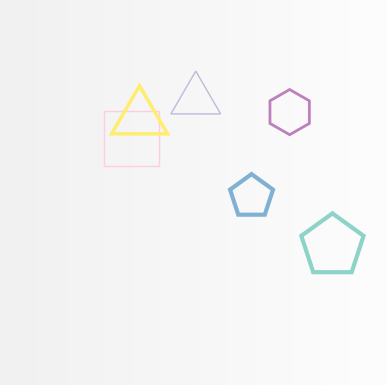[{"shape": "pentagon", "thickness": 3, "radius": 0.42, "center": [0.858, 0.361]}, {"shape": "triangle", "thickness": 1, "radius": 0.37, "center": [0.505, 0.741]}, {"shape": "pentagon", "thickness": 3, "radius": 0.29, "center": [0.649, 0.489]}, {"shape": "square", "thickness": 1, "radius": 0.35, "center": [0.338, 0.641]}, {"shape": "hexagon", "thickness": 2, "radius": 0.29, "center": [0.747, 0.709]}, {"shape": "triangle", "thickness": 2.5, "radius": 0.42, "center": [0.36, 0.694]}]